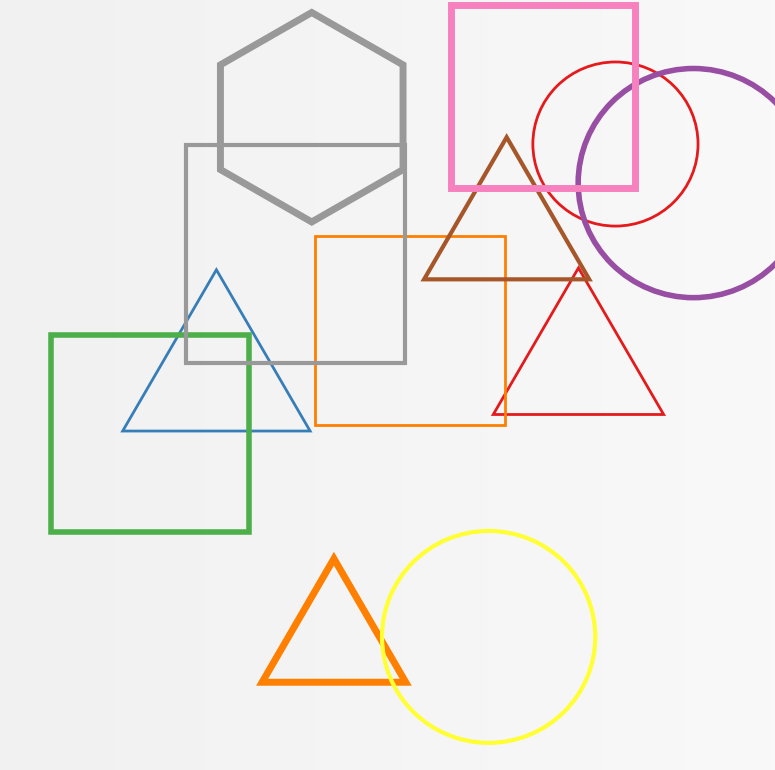[{"shape": "circle", "thickness": 1, "radius": 0.53, "center": [0.794, 0.813]}, {"shape": "triangle", "thickness": 1, "radius": 0.63, "center": [0.746, 0.525]}, {"shape": "triangle", "thickness": 1, "radius": 0.7, "center": [0.279, 0.51]}, {"shape": "square", "thickness": 2, "radius": 0.64, "center": [0.194, 0.437]}, {"shape": "circle", "thickness": 2, "radius": 0.74, "center": [0.895, 0.762]}, {"shape": "triangle", "thickness": 2.5, "radius": 0.53, "center": [0.431, 0.167]}, {"shape": "square", "thickness": 1, "radius": 0.61, "center": [0.529, 0.571]}, {"shape": "circle", "thickness": 1.5, "radius": 0.69, "center": [0.631, 0.173]}, {"shape": "triangle", "thickness": 1.5, "radius": 0.62, "center": [0.654, 0.699]}, {"shape": "square", "thickness": 2.5, "radius": 0.59, "center": [0.701, 0.875]}, {"shape": "hexagon", "thickness": 2.5, "radius": 0.68, "center": [0.402, 0.848]}, {"shape": "square", "thickness": 1.5, "radius": 0.71, "center": [0.382, 0.67]}]